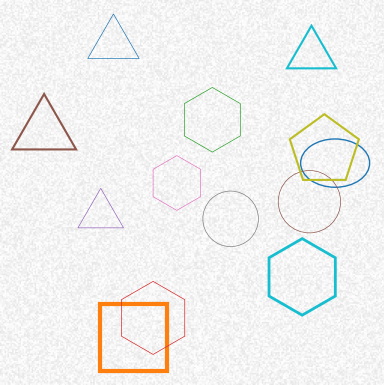[{"shape": "triangle", "thickness": 0.5, "radius": 0.39, "center": [0.295, 0.887]}, {"shape": "oval", "thickness": 1, "radius": 0.45, "center": [0.87, 0.576]}, {"shape": "square", "thickness": 3, "radius": 0.43, "center": [0.347, 0.123]}, {"shape": "hexagon", "thickness": 0.5, "radius": 0.42, "center": [0.552, 0.689]}, {"shape": "hexagon", "thickness": 0.5, "radius": 0.47, "center": [0.398, 0.174]}, {"shape": "triangle", "thickness": 0.5, "radius": 0.34, "center": [0.262, 0.442]}, {"shape": "triangle", "thickness": 1.5, "radius": 0.48, "center": [0.115, 0.66]}, {"shape": "circle", "thickness": 0.5, "radius": 0.41, "center": [0.804, 0.476]}, {"shape": "hexagon", "thickness": 0.5, "radius": 0.36, "center": [0.459, 0.525]}, {"shape": "circle", "thickness": 0.5, "radius": 0.36, "center": [0.599, 0.432]}, {"shape": "pentagon", "thickness": 1.5, "radius": 0.47, "center": [0.842, 0.609]}, {"shape": "triangle", "thickness": 1.5, "radius": 0.37, "center": [0.809, 0.859]}, {"shape": "hexagon", "thickness": 2, "radius": 0.5, "center": [0.785, 0.281]}]